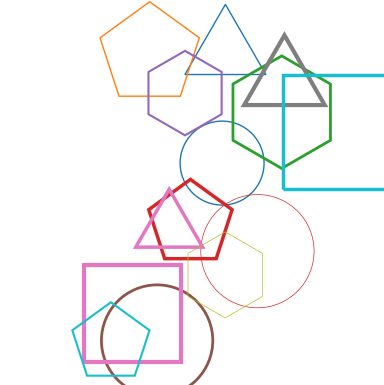[{"shape": "circle", "thickness": 1, "radius": 0.55, "center": [0.577, 0.576]}, {"shape": "triangle", "thickness": 1, "radius": 0.61, "center": [0.585, 0.867]}, {"shape": "pentagon", "thickness": 1, "radius": 0.68, "center": [0.389, 0.86]}, {"shape": "hexagon", "thickness": 2, "radius": 0.73, "center": [0.732, 0.709]}, {"shape": "pentagon", "thickness": 2.5, "radius": 0.57, "center": [0.495, 0.42]}, {"shape": "circle", "thickness": 0.5, "radius": 0.74, "center": [0.669, 0.348]}, {"shape": "hexagon", "thickness": 1.5, "radius": 0.55, "center": [0.481, 0.758]}, {"shape": "circle", "thickness": 2, "radius": 0.72, "center": [0.408, 0.115]}, {"shape": "triangle", "thickness": 2.5, "radius": 0.5, "center": [0.439, 0.408]}, {"shape": "square", "thickness": 3, "radius": 0.63, "center": [0.345, 0.185]}, {"shape": "triangle", "thickness": 3, "radius": 0.6, "center": [0.739, 0.788]}, {"shape": "hexagon", "thickness": 0.5, "radius": 0.56, "center": [0.585, 0.286]}, {"shape": "pentagon", "thickness": 1.5, "radius": 0.53, "center": [0.288, 0.109]}, {"shape": "square", "thickness": 2.5, "radius": 0.74, "center": [0.884, 0.656]}]